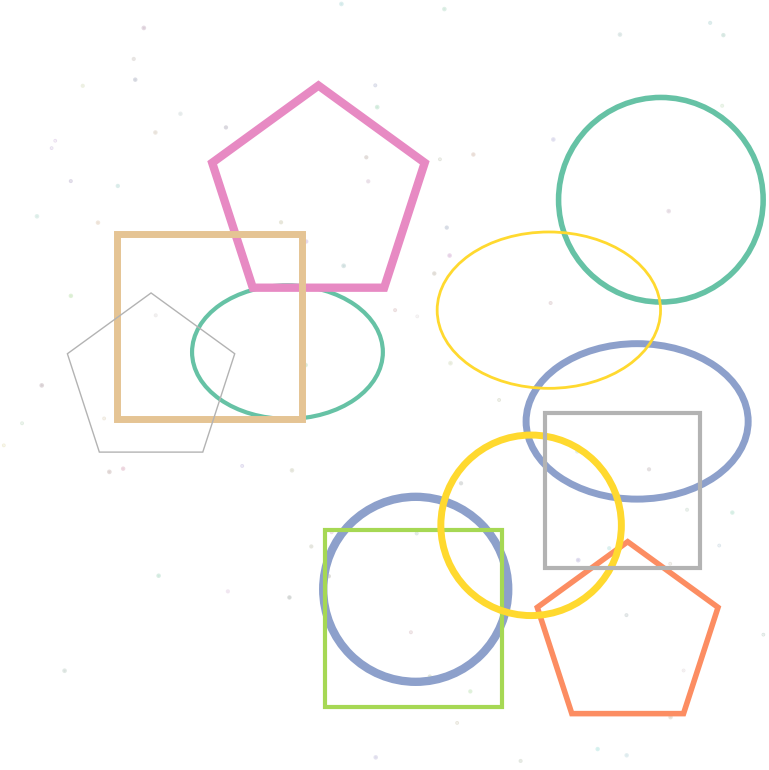[{"shape": "circle", "thickness": 2, "radius": 0.66, "center": [0.858, 0.741]}, {"shape": "oval", "thickness": 1.5, "radius": 0.62, "center": [0.373, 0.543]}, {"shape": "pentagon", "thickness": 2, "radius": 0.62, "center": [0.815, 0.173]}, {"shape": "circle", "thickness": 3, "radius": 0.6, "center": [0.54, 0.235]}, {"shape": "oval", "thickness": 2.5, "radius": 0.72, "center": [0.827, 0.453]}, {"shape": "pentagon", "thickness": 3, "radius": 0.73, "center": [0.414, 0.744]}, {"shape": "square", "thickness": 1.5, "radius": 0.57, "center": [0.537, 0.196]}, {"shape": "oval", "thickness": 1, "radius": 0.73, "center": [0.713, 0.597]}, {"shape": "circle", "thickness": 2.5, "radius": 0.59, "center": [0.69, 0.318]}, {"shape": "square", "thickness": 2.5, "radius": 0.6, "center": [0.272, 0.576]}, {"shape": "pentagon", "thickness": 0.5, "radius": 0.57, "center": [0.196, 0.505]}, {"shape": "square", "thickness": 1.5, "radius": 0.5, "center": [0.809, 0.363]}]